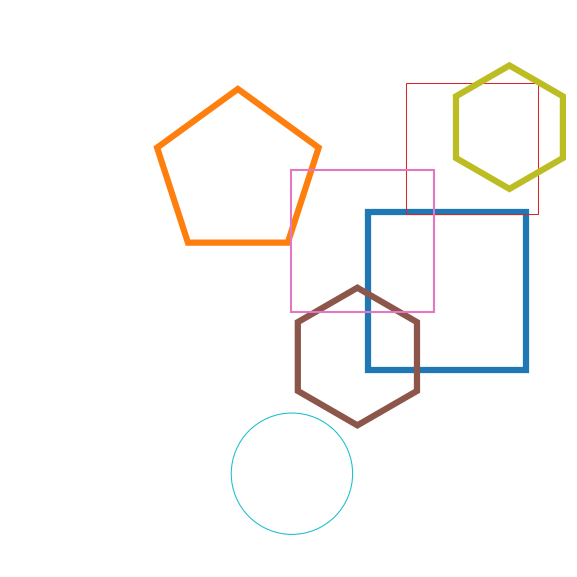[{"shape": "square", "thickness": 3, "radius": 0.68, "center": [0.774, 0.495]}, {"shape": "pentagon", "thickness": 3, "radius": 0.74, "center": [0.412, 0.698]}, {"shape": "square", "thickness": 0.5, "radius": 0.57, "center": [0.817, 0.742]}, {"shape": "hexagon", "thickness": 3, "radius": 0.6, "center": [0.619, 0.382]}, {"shape": "square", "thickness": 1, "radius": 0.62, "center": [0.628, 0.582]}, {"shape": "hexagon", "thickness": 3, "radius": 0.53, "center": [0.882, 0.779]}, {"shape": "circle", "thickness": 0.5, "radius": 0.53, "center": [0.506, 0.179]}]